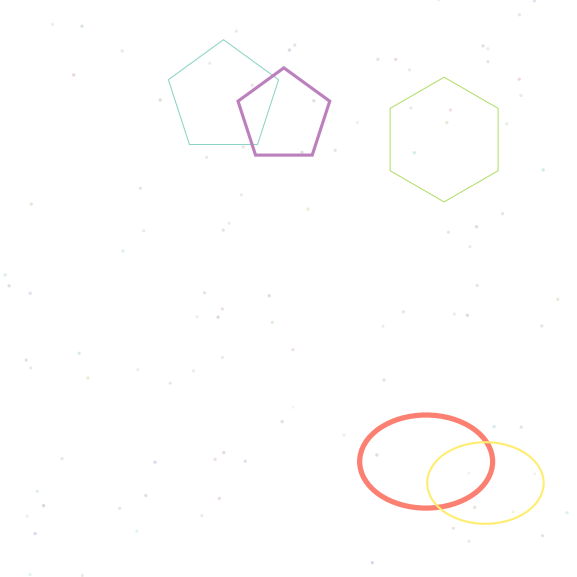[{"shape": "pentagon", "thickness": 0.5, "radius": 0.5, "center": [0.387, 0.83]}, {"shape": "oval", "thickness": 2.5, "radius": 0.58, "center": [0.738, 0.2]}, {"shape": "hexagon", "thickness": 0.5, "radius": 0.54, "center": [0.769, 0.757]}, {"shape": "pentagon", "thickness": 1.5, "radius": 0.42, "center": [0.492, 0.798]}, {"shape": "oval", "thickness": 1, "radius": 0.5, "center": [0.841, 0.163]}]